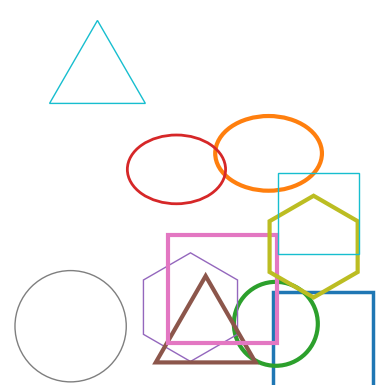[{"shape": "square", "thickness": 2.5, "radius": 0.66, "center": [0.839, 0.112]}, {"shape": "oval", "thickness": 3, "radius": 0.69, "center": [0.698, 0.602]}, {"shape": "circle", "thickness": 3, "radius": 0.55, "center": [0.716, 0.159]}, {"shape": "oval", "thickness": 2, "radius": 0.64, "center": [0.458, 0.56]}, {"shape": "hexagon", "thickness": 1, "radius": 0.71, "center": [0.495, 0.202]}, {"shape": "triangle", "thickness": 3, "radius": 0.75, "center": [0.534, 0.133]}, {"shape": "square", "thickness": 3, "radius": 0.71, "center": [0.578, 0.249]}, {"shape": "circle", "thickness": 1, "radius": 0.72, "center": [0.183, 0.153]}, {"shape": "hexagon", "thickness": 3, "radius": 0.66, "center": [0.815, 0.359]}, {"shape": "square", "thickness": 1, "radius": 0.53, "center": [0.827, 0.445]}, {"shape": "triangle", "thickness": 1, "radius": 0.72, "center": [0.253, 0.803]}]